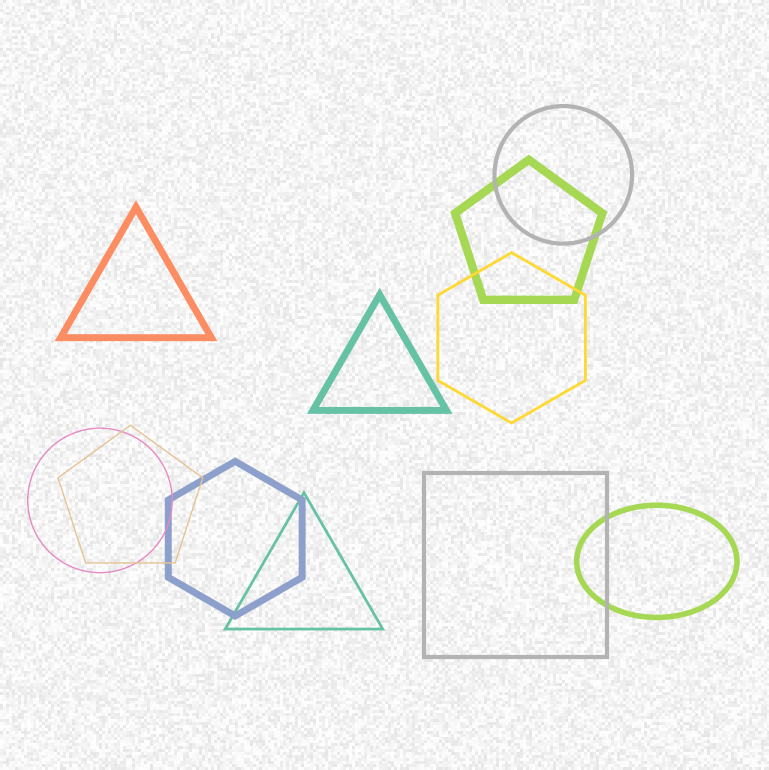[{"shape": "triangle", "thickness": 1, "radius": 0.59, "center": [0.395, 0.242]}, {"shape": "triangle", "thickness": 2.5, "radius": 0.5, "center": [0.493, 0.517]}, {"shape": "triangle", "thickness": 2.5, "radius": 0.57, "center": [0.177, 0.618]}, {"shape": "hexagon", "thickness": 2.5, "radius": 0.5, "center": [0.305, 0.3]}, {"shape": "circle", "thickness": 0.5, "radius": 0.47, "center": [0.13, 0.35]}, {"shape": "oval", "thickness": 2, "radius": 0.52, "center": [0.853, 0.271]}, {"shape": "pentagon", "thickness": 3, "radius": 0.5, "center": [0.687, 0.692]}, {"shape": "hexagon", "thickness": 1, "radius": 0.55, "center": [0.664, 0.561]}, {"shape": "pentagon", "thickness": 0.5, "radius": 0.49, "center": [0.169, 0.349]}, {"shape": "square", "thickness": 1.5, "radius": 0.6, "center": [0.67, 0.266]}, {"shape": "circle", "thickness": 1.5, "radius": 0.45, "center": [0.732, 0.773]}]